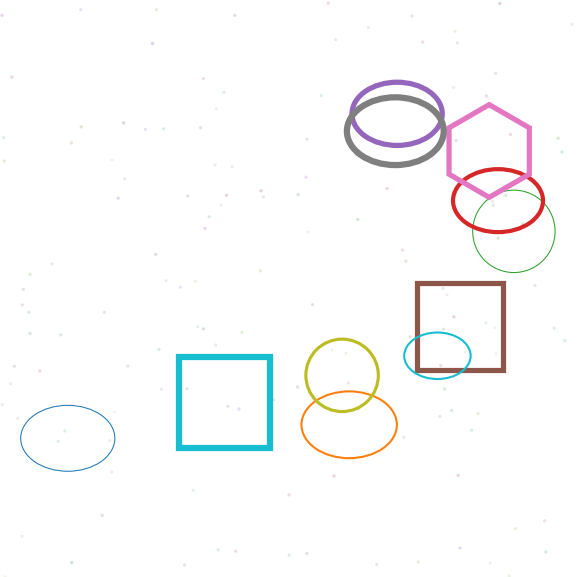[{"shape": "oval", "thickness": 0.5, "radius": 0.41, "center": [0.117, 0.24]}, {"shape": "oval", "thickness": 1, "radius": 0.41, "center": [0.605, 0.264]}, {"shape": "circle", "thickness": 0.5, "radius": 0.36, "center": [0.89, 0.599]}, {"shape": "oval", "thickness": 2, "radius": 0.39, "center": [0.862, 0.652]}, {"shape": "oval", "thickness": 2.5, "radius": 0.39, "center": [0.688, 0.802]}, {"shape": "square", "thickness": 2.5, "radius": 0.38, "center": [0.796, 0.434]}, {"shape": "hexagon", "thickness": 2.5, "radius": 0.4, "center": [0.847, 0.738]}, {"shape": "oval", "thickness": 3, "radius": 0.42, "center": [0.685, 0.772]}, {"shape": "circle", "thickness": 1.5, "radius": 0.31, "center": [0.592, 0.349]}, {"shape": "square", "thickness": 3, "radius": 0.4, "center": [0.388, 0.302]}, {"shape": "oval", "thickness": 1, "radius": 0.29, "center": [0.757, 0.383]}]